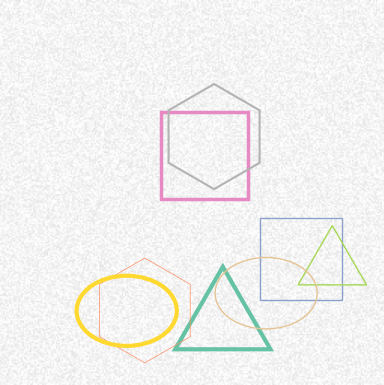[{"shape": "triangle", "thickness": 3, "radius": 0.71, "center": [0.579, 0.164]}, {"shape": "hexagon", "thickness": 0.5, "radius": 0.68, "center": [0.376, 0.194]}, {"shape": "square", "thickness": 1, "radius": 0.53, "center": [0.782, 0.327]}, {"shape": "square", "thickness": 2.5, "radius": 0.57, "center": [0.532, 0.597]}, {"shape": "triangle", "thickness": 1, "radius": 0.51, "center": [0.863, 0.311]}, {"shape": "oval", "thickness": 3, "radius": 0.65, "center": [0.329, 0.193]}, {"shape": "oval", "thickness": 1, "radius": 0.66, "center": [0.691, 0.238]}, {"shape": "hexagon", "thickness": 1.5, "radius": 0.68, "center": [0.556, 0.645]}]